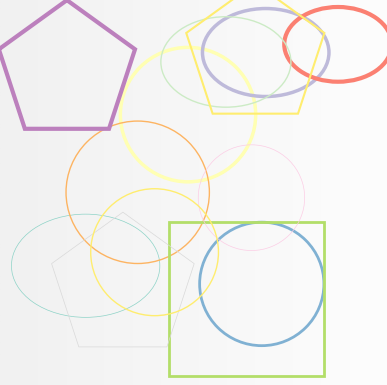[{"shape": "oval", "thickness": 0.5, "radius": 0.96, "center": [0.221, 0.31]}, {"shape": "circle", "thickness": 2.5, "radius": 0.87, "center": [0.485, 0.702]}, {"shape": "oval", "thickness": 2.5, "radius": 0.82, "center": [0.686, 0.864]}, {"shape": "oval", "thickness": 3, "radius": 0.69, "center": [0.872, 0.885]}, {"shape": "circle", "thickness": 2, "radius": 0.8, "center": [0.676, 0.263]}, {"shape": "circle", "thickness": 1, "radius": 0.92, "center": [0.355, 0.501]}, {"shape": "square", "thickness": 2, "radius": 1.0, "center": [0.636, 0.224]}, {"shape": "circle", "thickness": 0.5, "radius": 0.69, "center": [0.649, 0.487]}, {"shape": "pentagon", "thickness": 0.5, "radius": 0.97, "center": [0.317, 0.255]}, {"shape": "pentagon", "thickness": 3, "radius": 0.92, "center": [0.173, 0.815]}, {"shape": "oval", "thickness": 1, "radius": 0.84, "center": [0.583, 0.839]}, {"shape": "circle", "thickness": 1, "radius": 0.82, "center": [0.399, 0.345]}, {"shape": "pentagon", "thickness": 1.5, "radius": 0.94, "center": [0.659, 0.856]}]